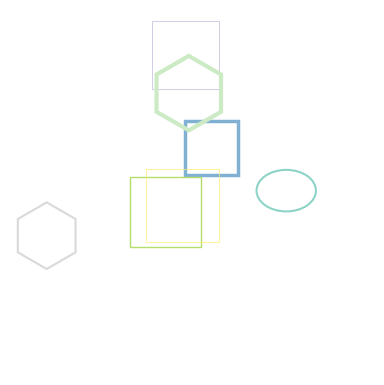[{"shape": "oval", "thickness": 1.5, "radius": 0.39, "center": [0.743, 0.505]}, {"shape": "square", "thickness": 0.5, "radius": 0.44, "center": [0.482, 0.857]}, {"shape": "square", "thickness": 2.5, "radius": 0.35, "center": [0.549, 0.615]}, {"shape": "square", "thickness": 1, "radius": 0.45, "center": [0.43, 0.45]}, {"shape": "hexagon", "thickness": 1.5, "radius": 0.43, "center": [0.121, 0.388]}, {"shape": "hexagon", "thickness": 3, "radius": 0.48, "center": [0.49, 0.758]}, {"shape": "square", "thickness": 0.5, "radius": 0.48, "center": [0.474, 0.465]}]